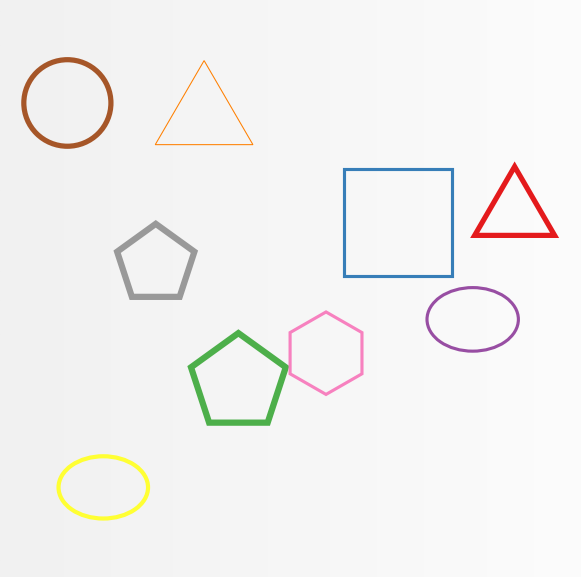[{"shape": "triangle", "thickness": 2.5, "radius": 0.4, "center": [0.885, 0.631]}, {"shape": "square", "thickness": 1.5, "radius": 0.46, "center": [0.685, 0.613]}, {"shape": "pentagon", "thickness": 3, "radius": 0.43, "center": [0.41, 0.337]}, {"shape": "oval", "thickness": 1.5, "radius": 0.39, "center": [0.813, 0.446]}, {"shape": "triangle", "thickness": 0.5, "radius": 0.49, "center": [0.351, 0.797]}, {"shape": "oval", "thickness": 2, "radius": 0.38, "center": [0.178, 0.155]}, {"shape": "circle", "thickness": 2.5, "radius": 0.37, "center": [0.116, 0.821]}, {"shape": "hexagon", "thickness": 1.5, "radius": 0.36, "center": [0.561, 0.388]}, {"shape": "pentagon", "thickness": 3, "radius": 0.35, "center": [0.268, 0.542]}]